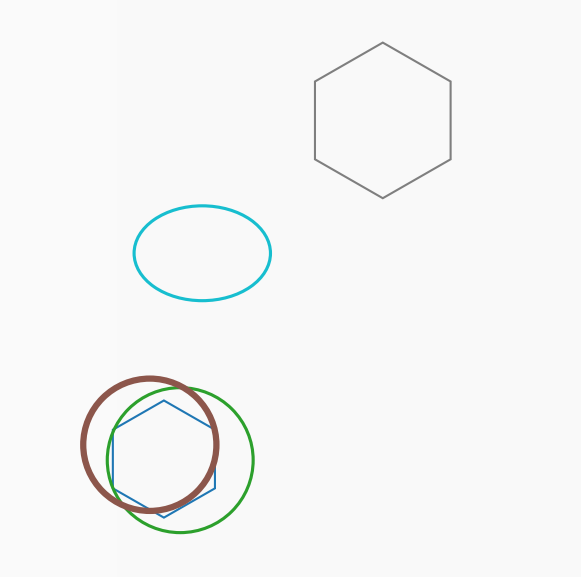[{"shape": "hexagon", "thickness": 1, "radius": 0.51, "center": [0.282, 0.204]}, {"shape": "circle", "thickness": 1.5, "radius": 0.63, "center": [0.31, 0.202]}, {"shape": "circle", "thickness": 3, "radius": 0.57, "center": [0.258, 0.229]}, {"shape": "hexagon", "thickness": 1, "radius": 0.67, "center": [0.659, 0.791]}, {"shape": "oval", "thickness": 1.5, "radius": 0.59, "center": [0.348, 0.561]}]